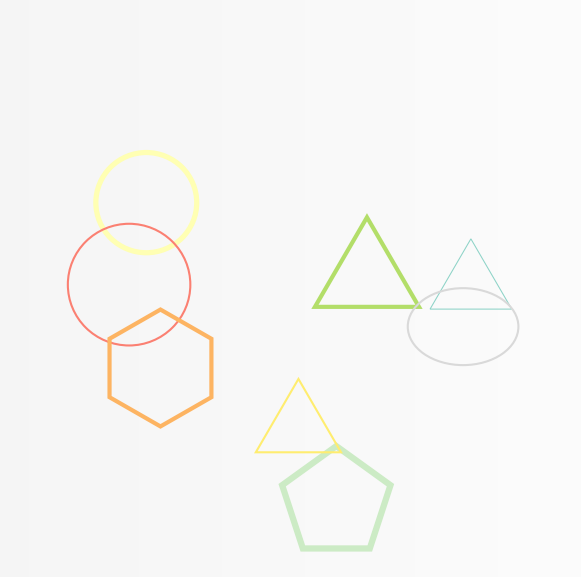[{"shape": "triangle", "thickness": 0.5, "radius": 0.41, "center": [0.81, 0.504]}, {"shape": "circle", "thickness": 2.5, "radius": 0.43, "center": [0.252, 0.648]}, {"shape": "circle", "thickness": 1, "radius": 0.53, "center": [0.222, 0.506]}, {"shape": "hexagon", "thickness": 2, "radius": 0.51, "center": [0.276, 0.362]}, {"shape": "triangle", "thickness": 2, "radius": 0.52, "center": [0.631, 0.519]}, {"shape": "oval", "thickness": 1, "radius": 0.48, "center": [0.797, 0.434]}, {"shape": "pentagon", "thickness": 3, "radius": 0.49, "center": [0.579, 0.129]}, {"shape": "triangle", "thickness": 1, "radius": 0.42, "center": [0.513, 0.258]}]